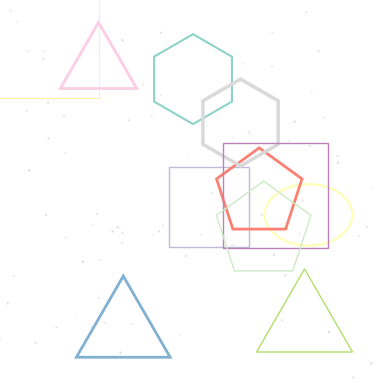[{"shape": "hexagon", "thickness": 1.5, "radius": 0.58, "center": [0.501, 0.794]}, {"shape": "oval", "thickness": 1.5, "radius": 0.57, "center": [0.801, 0.442]}, {"shape": "square", "thickness": 1, "radius": 0.52, "center": [0.542, 0.461]}, {"shape": "pentagon", "thickness": 2, "radius": 0.58, "center": [0.673, 0.499]}, {"shape": "triangle", "thickness": 2, "radius": 0.7, "center": [0.32, 0.142]}, {"shape": "triangle", "thickness": 1, "radius": 0.72, "center": [0.791, 0.158]}, {"shape": "triangle", "thickness": 2, "radius": 0.57, "center": [0.256, 0.827]}, {"shape": "hexagon", "thickness": 2.5, "radius": 0.56, "center": [0.625, 0.682]}, {"shape": "square", "thickness": 1, "radius": 0.68, "center": [0.715, 0.492]}, {"shape": "pentagon", "thickness": 1, "radius": 0.64, "center": [0.685, 0.401]}, {"shape": "square", "thickness": 0.5, "radius": 0.65, "center": [0.128, 0.876]}]